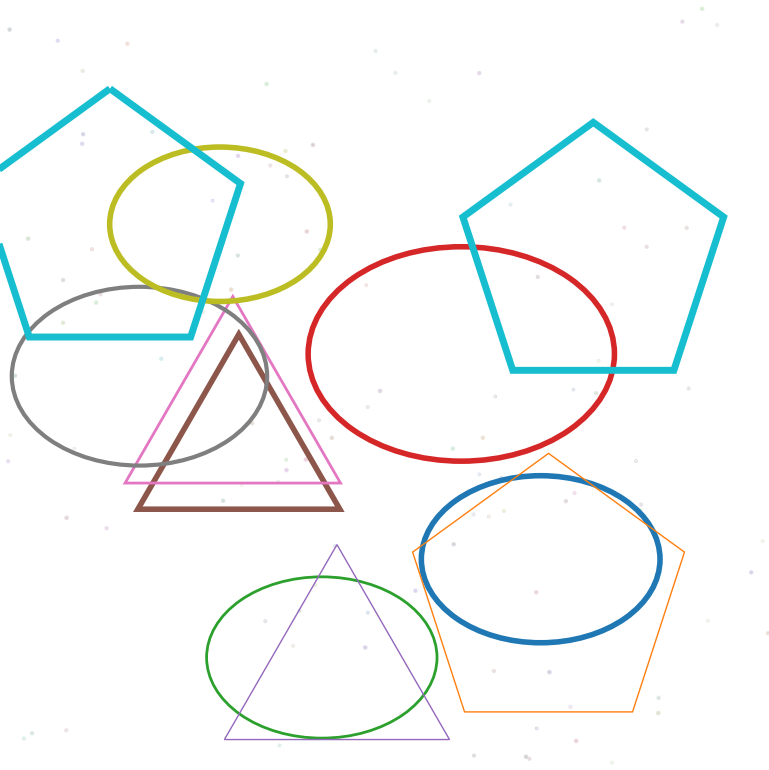[{"shape": "oval", "thickness": 2, "radius": 0.77, "center": [0.702, 0.274]}, {"shape": "pentagon", "thickness": 0.5, "radius": 0.93, "center": [0.712, 0.226]}, {"shape": "oval", "thickness": 1, "radius": 0.75, "center": [0.418, 0.146]}, {"shape": "oval", "thickness": 2, "radius": 0.99, "center": [0.599, 0.54]}, {"shape": "triangle", "thickness": 0.5, "radius": 0.84, "center": [0.438, 0.124]}, {"shape": "triangle", "thickness": 2, "radius": 0.76, "center": [0.31, 0.414]}, {"shape": "triangle", "thickness": 1, "radius": 0.81, "center": [0.302, 0.453]}, {"shape": "oval", "thickness": 1.5, "radius": 0.83, "center": [0.181, 0.511]}, {"shape": "oval", "thickness": 2, "radius": 0.72, "center": [0.286, 0.709]}, {"shape": "pentagon", "thickness": 2.5, "radius": 0.89, "center": [0.143, 0.707]}, {"shape": "pentagon", "thickness": 2.5, "radius": 0.89, "center": [0.771, 0.663]}]